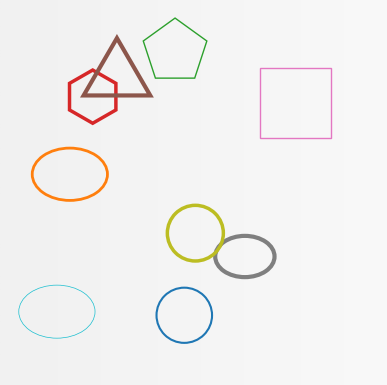[{"shape": "circle", "thickness": 1.5, "radius": 0.36, "center": [0.476, 0.181]}, {"shape": "oval", "thickness": 2, "radius": 0.49, "center": [0.18, 0.547]}, {"shape": "pentagon", "thickness": 1, "radius": 0.43, "center": [0.452, 0.867]}, {"shape": "hexagon", "thickness": 2.5, "radius": 0.35, "center": [0.239, 0.749]}, {"shape": "triangle", "thickness": 3, "radius": 0.5, "center": [0.302, 0.802]}, {"shape": "square", "thickness": 1, "radius": 0.46, "center": [0.764, 0.733]}, {"shape": "oval", "thickness": 3, "radius": 0.38, "center": [0.632, 0.334]}, {"shape": "circle", "thickness": 2.5, "radius": 0.36, "center": [0.504, 0.394]}, {"shape": "oval", "thickness": 0.5, "radius": 0.49, "center": [0.147, 0.191]}]